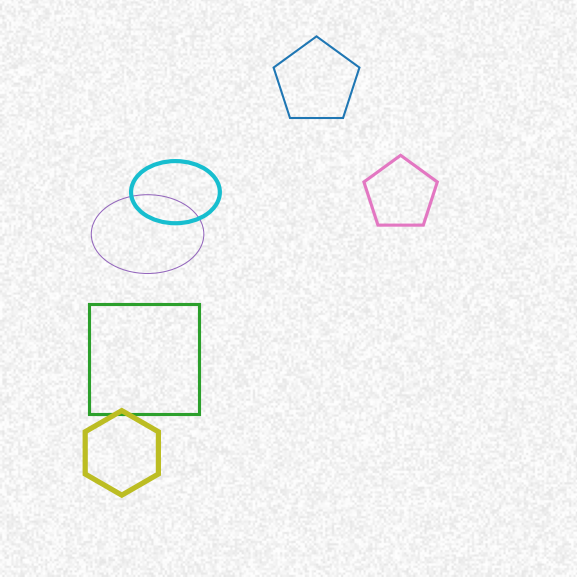[{"shape": "pentagon", "thickness": 1, "radius": 0.39, "center": [0.548, 0.858]}, {"shape": "square", "thickness": 1.5, "radius": 0.48, "center": [0.249, 0.378]}, {"shape": "oval", "thickness": 0.5, "radius": 0.49, "center": [0.256, 0.594]}, {"shape": "pentagon", "thickness": 1.5, "radius": 0.33, "center": [0.694, 0.663]}, {"shape": "hexagon", "thickness": 2.5, "radius": 0.37, "center": [0.211, 0.215]}, {"shape": "oval", "thickness": 2, "radius": 0.38, "center": [0.304, 0.666]}]